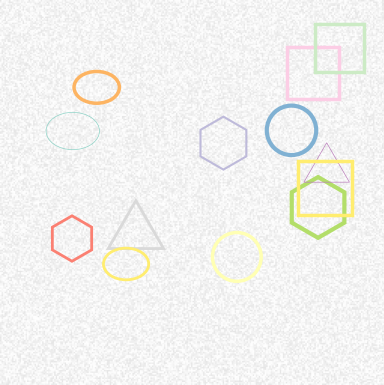[{"shape": "oval", "thickness": 0.5, "radius": 0.35, "center": [0.189, 0.66]}, {"shape": "circle", "thickness": 2.5, "radius": 0.32, "center": [0.615, 0.333]}, {"shape": "hexagon", "thickness": 1.5, "radius": 0.34, "center": [0.58, 0.628]}, {"shape": "hexagon", "thickness": 2, "radius": 0.29, "center": [0.187, 0.38]}, {"shape": "circle", "thickness": 3, "radius": 0.32, "center": [0.757, 0.661]}, {"shape": "oval", "thickness": 2.5, "radius": 0.29, "center": [0.251, 0.773]}, {"shape": "hexagon", "thickness": 3, "radius": 0.39, "center": [0.826, 0.461]}, {"shape": "square", "thickness": 2.5, "radius": 0.34, "center": [0.812, 0.81]}, {"shape": "triangle", "thickness": 2, "radius": 0.42, "center": [0.353, 0.396]}, {"shape": "triangle", "thickness": 0.5, "radius": 0.34, "center": [0.848, 0.561]}, {"shape": "square", "thickness": 2.5, "radius": 0.32, "center": [0.882, 0.875]}, {"shape": "square", "thickness": 2.5, "radius": 0.35, "center": [0.844, 0.512]}, {"shape": "oval", "thickness": 2, "radius": 0.29, "center": [0.328, 0.314]}]